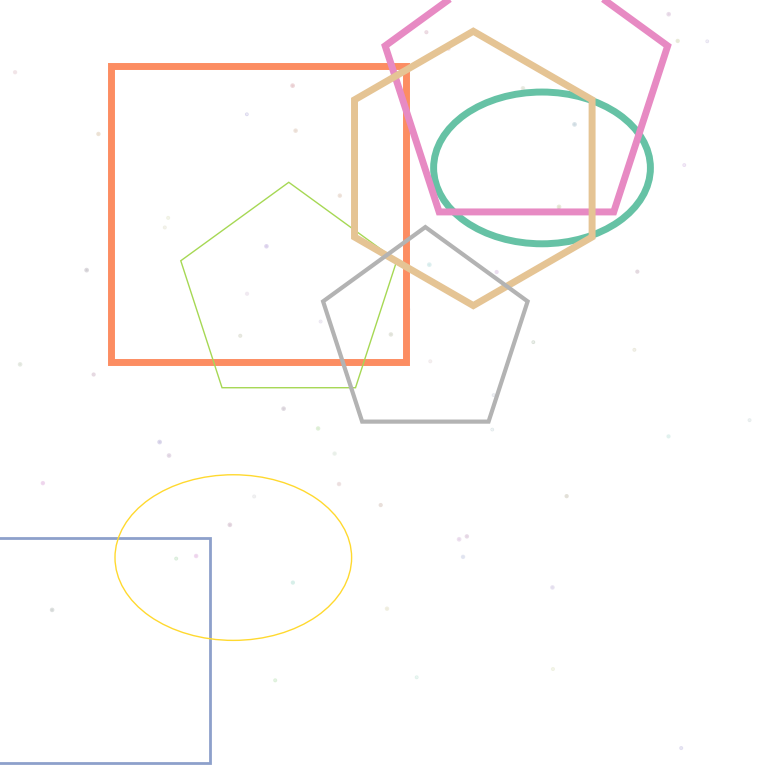[{"shape": "oval", "thickness": 2.5, "radius": 0.7, "center": [0.704, 0.782]}, {"shape": "square", "thickness": 2.5, "radius": 0.96, "center": [0.336, 0.722]}, {"shape": "square", "thickness": 1, "radius": 0.73, "center": [0.126, 0.155]}, {"shape": "pentagon", "thickness": 2.5, "radius": 0.96, "center": [0.684, 0.881]}, {"shape": "pentagon", "thickness": 0.5, "radius": 0.74, "center": [0.375, 0.616]}, {"shape": "oval", "thickness": 0.5, "radius": 0.77, "center": [0.303, 0.276]}, {"shape": "hexagon", "thickness": 2.5, "radius": 0.89, "center": [0.615, 0.781]}, {"shape": "pentagon", "thickness": 1.5, "radius": 0.7, "center": [0.552, 0.565]}]